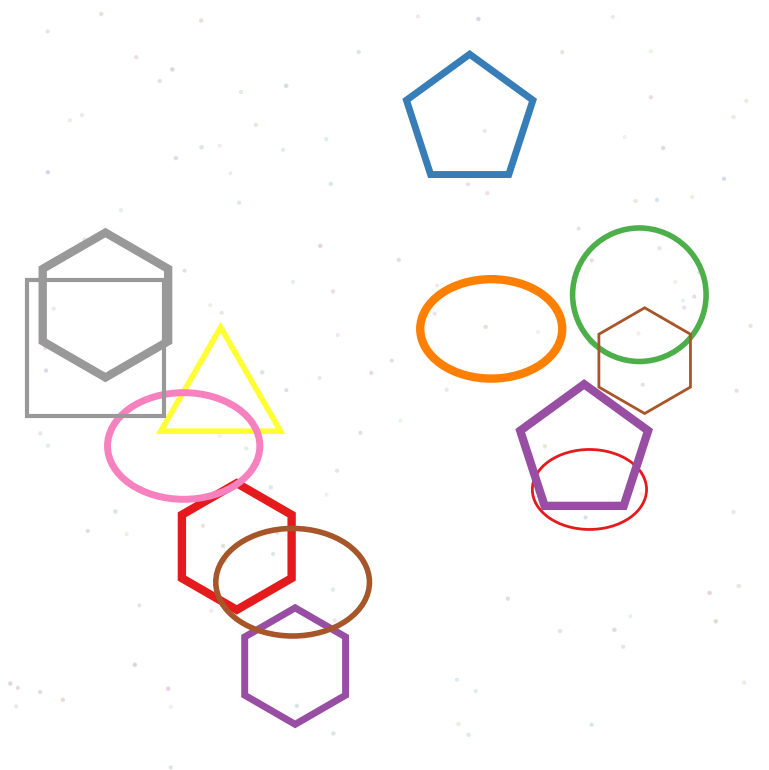[{"shape": "hexagon", "thickness": 3, "radius": 0.41, "center": [0.307, 0.29]}, {"shape": "oval", "thickness": 1, "radius": 0.37, "center": [0.766, 0.364]}, {"shape": "pentagon", "thickness": 2.5, "radius": 0.43, "center": [0.61, 0.843]}, {"shape": "circle", "thickness": 2, "radius": 0.43, "center": [0.83, 0.617]}, {"shape": "pentagon", "thickness": 3, "radius": 0.44, "center": [0.759, 0.414]}, {"shape": "hexagon", "thickness": 2.5, "radius": 0.38, "center": [0.383, 0.135]}, {"shape": "oval", "thickness": 3, "radius": 0.46, "center": [0.638, 0.573]}, {"shape": "triangle", "thickness": 2, "radius": 0.45, "center": [0.287, 0.485]}, {"shape": "hexagon", "thickness": 1, "radius": 0.34, "center": [0.837, 0.532]}, {"shape": "oval", "thickness": 2, "radius": 0.5, "center": [0.38, 0.244]}, {"shape": "oval", "thickness": 2.5, "radius": 0.49, "center": [0.239, 0.421]}, {"shape": "hexagon", "thickness": 3, "radius": 0.47, "center": [0.137, 0.604]}, {"shape": "square", "thickness": 1.5, "radius": 0.44, "center": [0.124, 0.548]}]